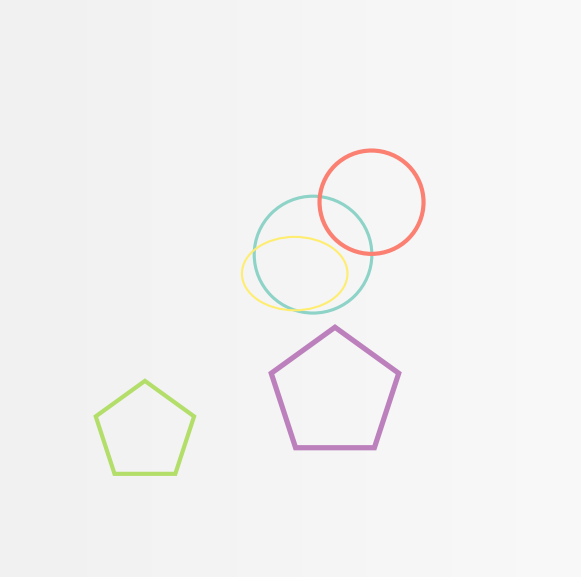[{"shape": "circle", "thickness": 1.5, "radius": 0.51, "center": [0.539, 0.558]}, {"shape": "circle", "thickness": 2, "radius": 0.45, "center": [0.639, 0.649]}, {"shape": "pentagon", "thickness": 2, "radius": 0.44, "center": [0.249, 0.251]}, {"shape": "pentagon", "thickness": 2.5, "radius": 0.58, "center": [0.576, 0.317]}, {"shape": "oval", "thickness": 1, "radius": 0.45, "center": [0.507, 0.525]}]